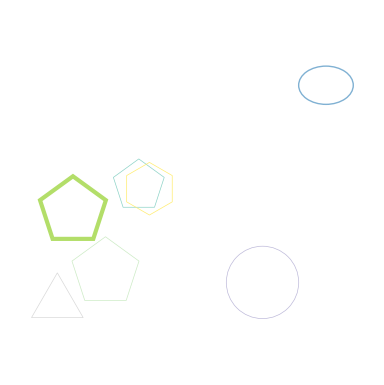[{"shape": "pentagon", "thickness": 0.5, "radius": 0.35, "center": [0.361, 0.518]}, {"shape": "circle", "thickness": 0.5, "radius": 0.47, "center": [0.682, 0.266]}, {"shape": "oval", "thickness": 1, "radius": 0.35, "center": [0.847, 0.779]}, {"shape": "pentagon", "thickness": 3, "radius": 0.45, "center": [0.189, 0.452]}, {"shape": "triangle", "thickness": 0.5, "radius": 0.39, "center": [0.149, 0.214]}, {"shape": "pentagon", "thickness": 0.5, "radius": 0.46, "center": [0.274, 0.294]}, {"shape": "hexagon", "thickness": 0.5, "radius": 0.34, "center": [0.388, 0.51]}]